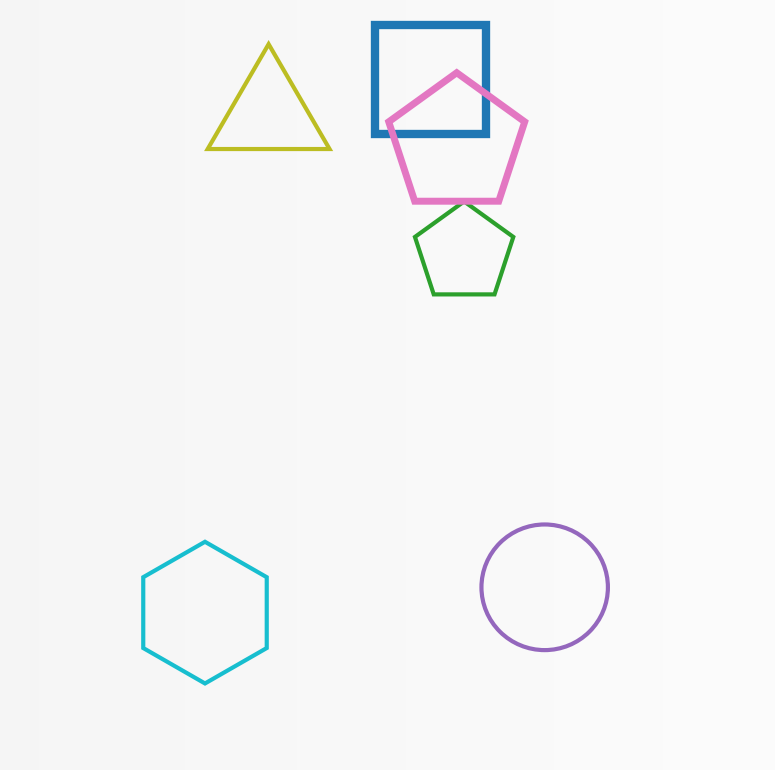[{"shape": "square", "thickness": 3, "radius": 0.36, "center": [0.556, 0.897]}, {"shape": "pentagon", "thickness": 1.5, "radius": 0.33, "center": [0.599, 0.672]}, {"shape": "circle", "thickness": 1.5, "radius": 0.41, "center": [0.703, 0.237]}, {"shape": "pentagon", "thickness": 2.5, "radius": 0.46, "center": [0.589, 0.813]}, {"shape": "triangle", "thickness": 1.5, "radius": 0.45, "center": [0.347, 0.852]}, {"shape": "hexagon", "thickness": 1.5, "radius": 0.46, "center": [0.265, 0.204]}]